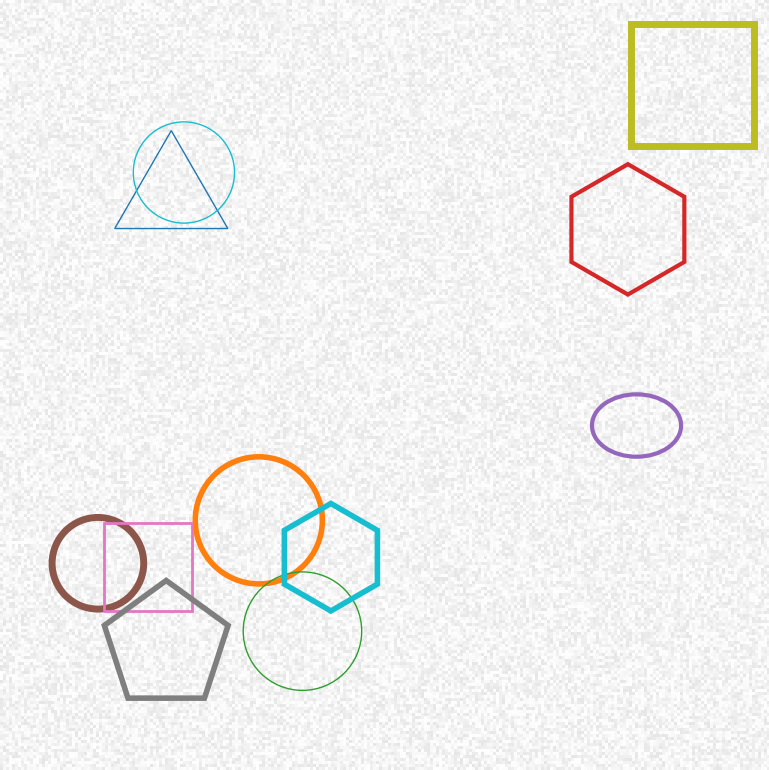[{"shape": "triangle", "thickness": 0.5, "radius": 0.42, "center": [0.222, 0.746]}, {"shape": "circle", "thickness": 2, "radius": 0.41, "center": [0.336, 0.324]}, {"shape": "circle", "thickness": 0.5, "radius": 0.38, "center": [0.393, 0.18]}, {"shape": "hexagon", "thickness": 1.5, "radius": 0.42, "center": [0.815, 0.702]}, {"shape": "oval", "thickness": 1.5, "radius": 0.29, "center": [0.827, 0.447]}, {"shape": "circle", "thickness": 2.5, "radius": 0.3, "center": [0.127, 0.268]}, {"shape": "square", "thickness": 1, "radius": 0.29, "center": [0.192, 0.263]}, {"shape": "pentagon", "thickness": 2, "radius": 0.42, "center": [0.216, 0.162]}, {"shape": "square", "thickness": 2.5, "radius": 0.4, "center": [0.899, 0.89]}, {"shape": "circle", "thickness": 0.5, "radius": 0.33, "center": [0.239, 0.776]}, {"shape": "hexagon", "thickness": 2, "radius": 0.35, "center": [0.43, 0.276]}]